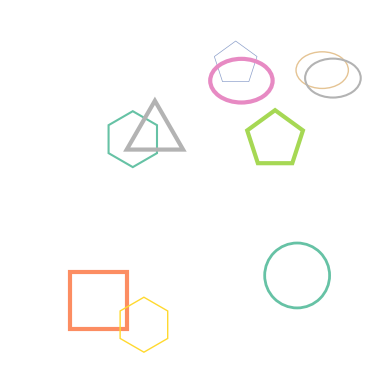[{"shape": "circle", "thickness": 2, "radius": 0.42, "center": [0.772, 0.285]}, {"shape": "hexagon", "thickness": 1.5, "radius": 0.36, "center": [0.345, 0.639]}, {"shape": "square", "thickness": 3, "radius": 0.37, "center": [0.255, 0.219]}, {"shape": "pentagon", "thickness": 0.5, "radius": 0.29, "center": [0.612, 0.835]}, {"shape": "oval", "thickness": 3, "radius": 0.41, "center": [0.627, 0.79]}, {"shape": "pentagon", "thickness": 3, "radius": 0.38, "center": [0.714, 0.638]}, {"shape": "hexagon", "thickness": 1, "radius": 0.36, "center": [0.374, 0.157]}, {"shape": "oval", "thickness": 1, "radius": 0.34, "center": [0.837, 0.818]}, {"shape": "triangle", "thickness": 3, "radius": 0.42, "center": [0.402, 0.654]}, {"shape": "oval", "thickness": 1.5, "radius": 0.36, "center": [0.865, 0.797]}]